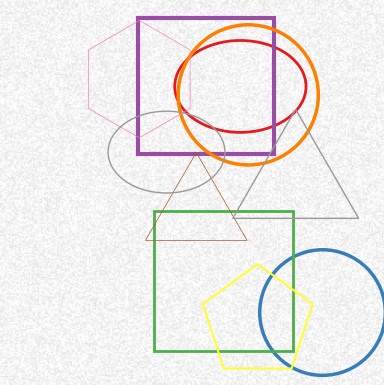[{"shape": "oval", "thickness": 2, "radius": 0.85, "center": [0.624, 0.775]}, {"shape": "circle", "thickness": 2.5, "radius": 0.82, "center": [0.838, 0.188]}, {"shape": "square", "thickness": 2, "radius": 0.91, "center": [0.581, 0.27]}, {"shape": "square", "thickness": 3, "radius": 0.88, "center": [0.535, 0.776]}, {"shape": "circle", "thickness": 2.5, "radius": 0.91, "center": [0.645, 0.754]}, {"shape": "pentagon", "thickness": 1.5, "radius": 0.75, "center": [0.669, 0.164]}, {"shape": "triangle", "thickness": 0.5, "radius": 0.76, "center": [0.51, 0.452]}, {"shape": "hexagon", "thickness": 0.5, "radius": 0.76, "center": [0.362, 0.794]}, {"shape": "oval", "thickness": 1, "radius": 0.76, "center": [0.433, 0.605]}, {"shape": "triangle", "thickness": 1, "radius": 0.94, "center": [0.768, 0.527]}]